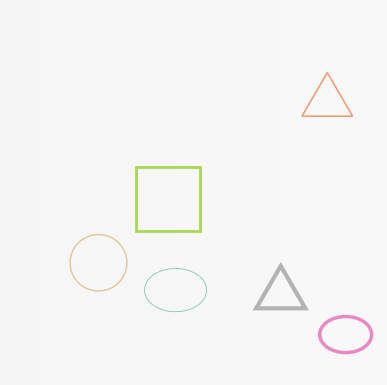[{"shape": "oval", "thickness": 0.5, "radius": 0.4, "center": [0.453, 0.246]}, {"shape": "triangle", "thickness": 1, "radius": 0.38, "center": [0.845, 0.736]}, {"shape": "oval", "thickness": 2.5, "radius": 0.33, "center": [0.892, 0.131]}, {"shape": "square", "thickness": 2, "radius": 0.41, "center": [0.433, 0.482]}, {"shape": "circle", "thickness": 1, "radius": 0.37, "center": [0.254, 0.317]}, {"shape": "triangle", "thickness": 3, "radius": 0.37, "center": [0.725, 0.236]}]